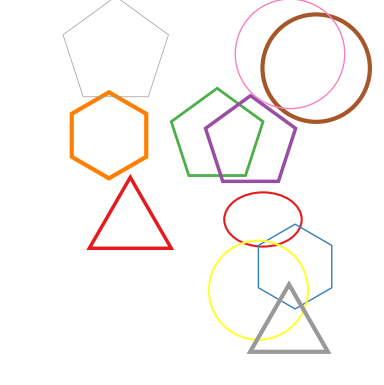[{"shape": "oval", "thickness": 1.5, "radius": 0.5, "center": [0.683, 0.43]}, {"shape": "triangle", "thickness": 2.5, "radius": 0.61, "center": [0.338, 0.417]}, {"shape": "hexagon", "thickness": 1, "radius": 0.55, "center": [0.767, 0.308]}, {"shape": "pentagon", "thickness": 2, "radius": 0.63, "center": [0.564, 0.645]}, {"shape": "pentagon", "thickness": 2.5, "radius": 0.62, "center": [0.651, 0.628]}, {"shape": "hexagon", "thickness": 3, "radius": 0.56, "center": [0.283, 0.649]}, {"shape": "circle", "thickness": 1.5, "radius": 0.64, "center": [0.671, 0.246]}, {"shape": "circle", "thickness": 3, "radius": 0.7, "center": [0.821, 0.823]}, {"shape": "circle", "thickness": 1, "radius": 0.71, "center": [0.753, 0.86]}, {"shape": "triangle", "thickness": 3, "radius": 0.58, "center": [0.751, 0.145]}, {"shape": "pentagon", "thickness": 0.5, "radius": 0.72, "center": [0.301, 0.865]}]